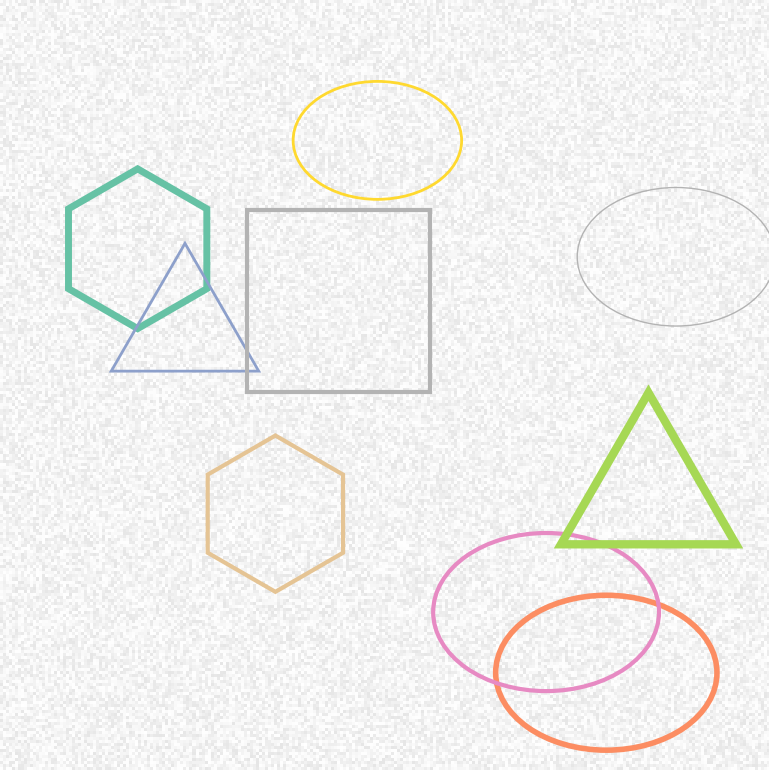[{"shape": "hexagon", "thickness": 2.5, "radius": 0.52, "center": [0.179, 0.677]}, {"shape": "oval", "thickness": 2, "radius": 0.72, "center": [0.787, 0.126]}, {"shape": "triangle", "thickness": 1, "radius": 0.55, "center": [0.24, 0.573]}, {"shape": "oval", "thickness": 1.5, "radius": 0.73, "center": [0.709, 0.205]}, {"shape": "triangle", "thickness": 3, "radius": 0.66, "center": [0.842, 0.359]}, {"shape": "oval", "thickness": 1, "radius": 0.55, "center": [0.49, 0.818]}, {"shape": "hexagon", "thickness": 1.5, "radius": 0.51, "center": [0.358, 0.333]}, {"shape": "square", "thickness": 1.5, "radius": 0.59, "center": [0.44, 0.609]}, {"shape": "oval", "thickness": 0.5, "radius": 0.64, "center": [0.878, 0.667]}]